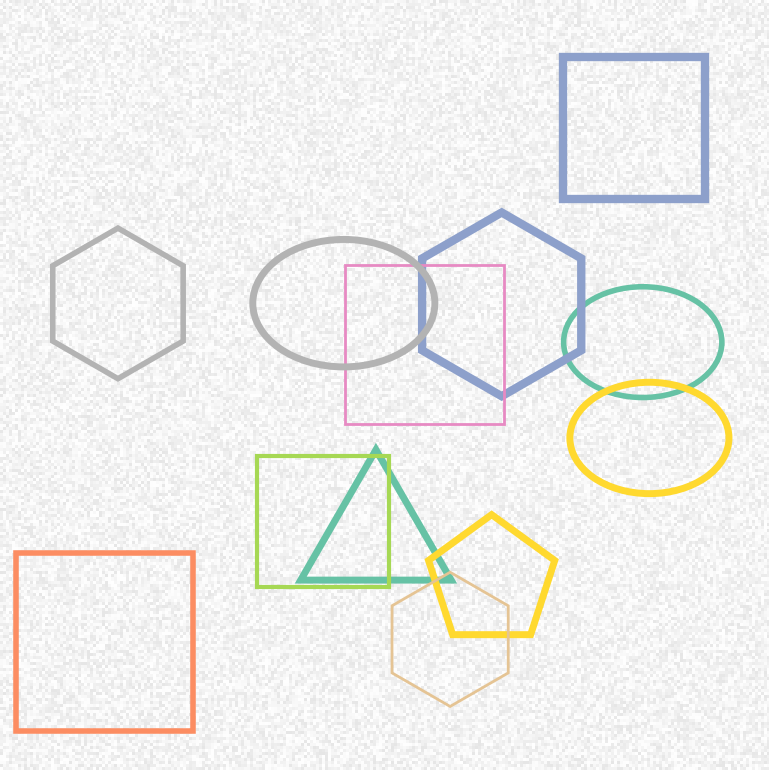[{"shape": "triangle", "thickness": 2.5, "radius": 0.56, "center": [0.488, 0.303]}, {"shape": "oval", "thickness": 2, "radius": 0.51, "center": [0.835, 0.556]}, {"shape": "square", "thickness": 2, "radius": 0.58, "center": [0.135, 0.166]}, {"shape": "hexagon", "thickness": 3, "radius": 0.6, "center": [0.652, 0.605]}, {"shape": "square", "thickness": 3, "radius": 0.46, "center": [0.824, 0.833]}, {"shape": "square", "thickness": 1, "radius": 0.52, "center": [0.551, 0.552]}, {"shape": "square", "thickness": 1.5, "radius": 0.43, "center": [0.42, 0.323]}, {"shape": "oval", "thickness": 2.5, "radius": 0.52, "center": [0.843, 0.431]}, {"shape": "pentagon", "thickness": 2.5, "radius": 0.43, "center": [0.638, 0.245]}, {"shape": "hexagon", "thickness": 1, "radius": 0.44, "center": [0.585, 0.17]}, {"shape": "hexagon", "thickness": 2, "radius": 0.49, "center": [0.153, 0.606]}, {"shape": "oval", "thickness": 2.5, "radius": 0.59, "center": [0.447, 0.606]}]